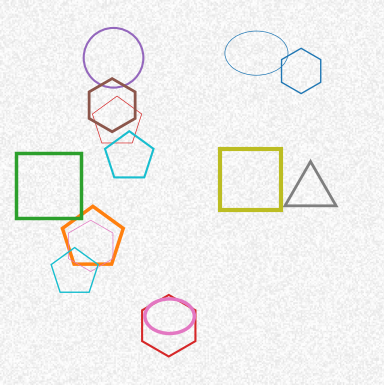[{"shape": "hexagon", "thickness": 1, "radius": 0.29, "center": [0.782, 0.816]}, {"shape": "oval", "thickness": 0.5, "radius": 0.41, "center": [0.666, 0.862]}, {"shape": "pentagon", "thickness": 2.5, "radius": 0.42, "center": [0.241, 0.381]}, {"shape": "square", "thickness": 2.5, "radius": 0.42, "center": [0.127, 0.519]}, {"shape": "hexagon", "thickness": 1.5, "radius": 0.4, "center": [0.438, 0.154]}, {"shape": "pentagon", "thickness": 0.5, "radius": 0.34, "center": [0.304, 0.683]}, {"shape": "circle", "thickness": 1.5, "radius": 0.39, "center": [0.295, 0.85]}, {"shape": "hexagon", "thickness": 2, "radius": 0.34, "center": [0.291, 0.727]}, {"shape": "oval", "thickness": 2.5, "radius": 0.32, "center": [0.441, 0.179]}, {"shape": "hexagon", "thickness": 0.5, "radius": 0.33, "center": [0.236, 0.361]}, {"shape": "triangle", "thickness": 2, "radius": 0.38, "center": [0.807, 0.504]}, {"shape": "square", "thickness": 3, "radius": 0.4, "center": [0.65, 0.534]}, {"shape": "pentagon", "thickness": 1.5, "radius": 0.33, "center": [0.336, 0.593]}, {"shape": "pentagon", "thickness": 1, "radius": 0.32, "center": [0.194, 0.293]}]